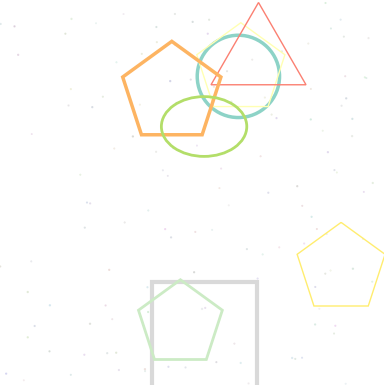[{"shape": "circle", "thickness": 2.5, "radius": 0.53, "center": [0.619, 0.802]}, {"shape": "pentagon", "thickness": 1, "radius": 0.6, "center": [0.626, 0.821]}, {"shape": "triangle", "thickness": 1, "radius": 0.71, "center": [0.671, 0.851]}, {"shape": "pentagon", "thickness": 2.5, "radius": 0.67, "center": [0.446, 0.758]}, {"shape": "oval", "thickness": 2, "radius": 0.55, "center": [0.53, 0.671]}, {"shape": "square", "thickness": 3, "radius": 0.68, "center": [0.531, 0.132]}, {"shape": "pentagon", "thickness": 2, "radius": 0.57, "center": [0.469, 0.159]}, {"shape": "pentagon", "thickness": 1, "radius": 0.6, "center": [0.886, 0.302]}]